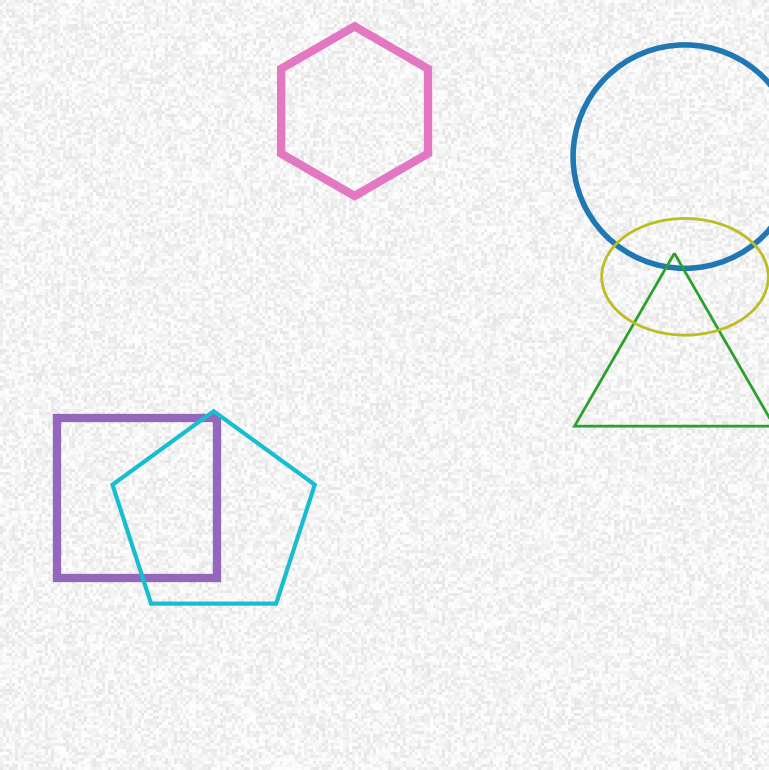[{"shape": "circle", "thickness": 2, "radius": 0.73, "center": [0.889, 0.797]}, {"shape": "triangle", "thickness": 1, "radius": 0.75, "center": [0.876, 0.521]}, {"shape": "square", "thickness": 3, "radius": 0.52, "center": [0.178, 0.353]}, {"shape": "hexagon", "thickness": 3, "radius": 0.55, "center": [0.46, 0.856]}, {"shape": "oval", "thickness": 1, "radius": 0.54, "center": [0.89, 0.641]}, {"shape": "pentagon", "thickness": 1.5, "radius": 0.69, "center": [0.277, 0.328]}]